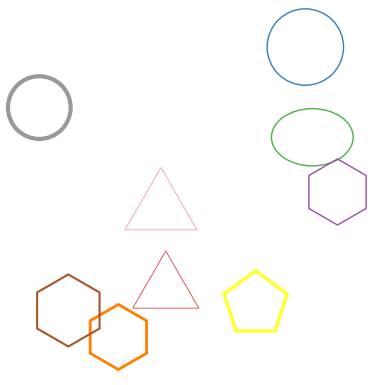[{"shape": "triangle", "thickness": 0.5, "radius": 0.5, "center": [0.431, 0.249]}, {"shape": "circle", "thickness": 1, "radius": 0.5, "center": [0.793, 0.878]}, {"shape": "oval", "thickness": 1, "radius": 0.53, "center": [0.811, 0.643]}, {"shape": "hexagon", "thickness": 1, "radius": 0.43, "center": [0.877, 0.501]}, {"shape": "hexagon", "thickness": 2, "radius": 0.42, "center": [0.307, 0.125]}, {"shape": "pentagon", "thickness": 2.5, "radius": 0.43, "center": [0.664, 0.21]}, {"shape": "hexagon", "thickness": 1.5, "radius": 0.47, "center": [0.178, 0.194]}, {"shape": "triangle", "thickness": 0.5, "radius": 0.54, "center": [0.418, 0.457]}, {"shape": "circle", "thickness": 3, "radius": 0.41, "center": [0.102, 0.721]}]